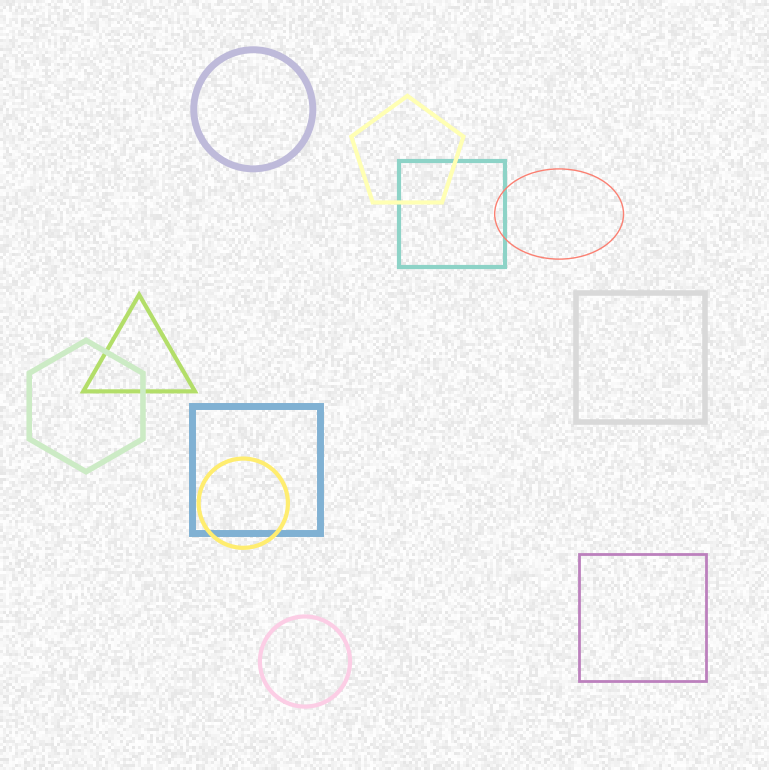[{"shape": "square", "thickness": 1.5, "radius": 0.35, "center": [0.587, 0.722]}, {"shape": "pentagon", "thickness": 1.5, "radius": 0.38, "center": [0.529, 0.799]}, {"shape": "circle", "thickness": 2.5, "radius": 0.39, "center": [0.329, 0.858]}, {"shape": "oval", "thickness": 0.5, "radius": 0.42, "center": [0.726, 0.722]}, {"shape": "square", "thickness": 2.5, "radius": 0.41, "center": [0.332, 0.39]}, {"shape": "triangle", "thickness": 1.5, "radius": 0.42, "center": [0.181, 0.534]}, {"shape": "circle", "thickness": 1.5, "radius": 0.29, "center": [0.396, 0.141]}, {"shape": "square", "thickness": 2, "radius": 0.42, "center": [0.832, 0.536]}, {"shape": "square", "thickness": 1, "radius": 0.41, "center": [0.835, 0.198]}, {"shape": "hexagon", "thickness": 2, "radius": 0.43, "center": [0.112, 0.473]}, {"shape": "circle", "thickness": 1.5, "radius": 0.29, "center": [0.316, 0.346]}]